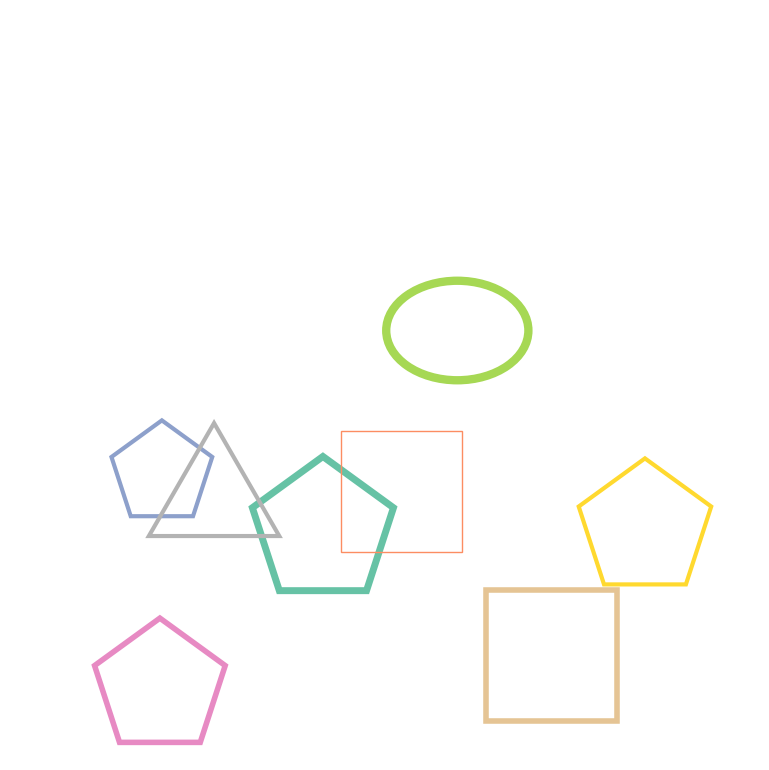[{"shape": "pentagon", "thickness": 2.5, "radius": 0.48, "center": [0.419, 0.311]}, {"shape": "square", "thickness": 0.5, "radius": 0.39, "center": [0.522, 0.362]}, {"shape": "pentagon", "thickness": 1.5, "radius": 0.34, "center": [0.21, 0.385]}, {"shape": "pentagon", "thickness": 2, "radius": 0.45, "center": [0.208, 0.108]}, {"shape": "oval", "thickness": 3, "radius": 0.46, "center": [0.594, 0.571]}, {"shape": "pentagon", "thickness": 1.5, "radius": 0.45, "center": [0.838, 0.314]}, {"shape": "square", "thickness": 2, "radius": 0.43, "center": [0.716, 0.148]}, {"shape": "triangle", "thickness": 1.5, "radius": 0.49, "center": [0.278, 0.353]}]